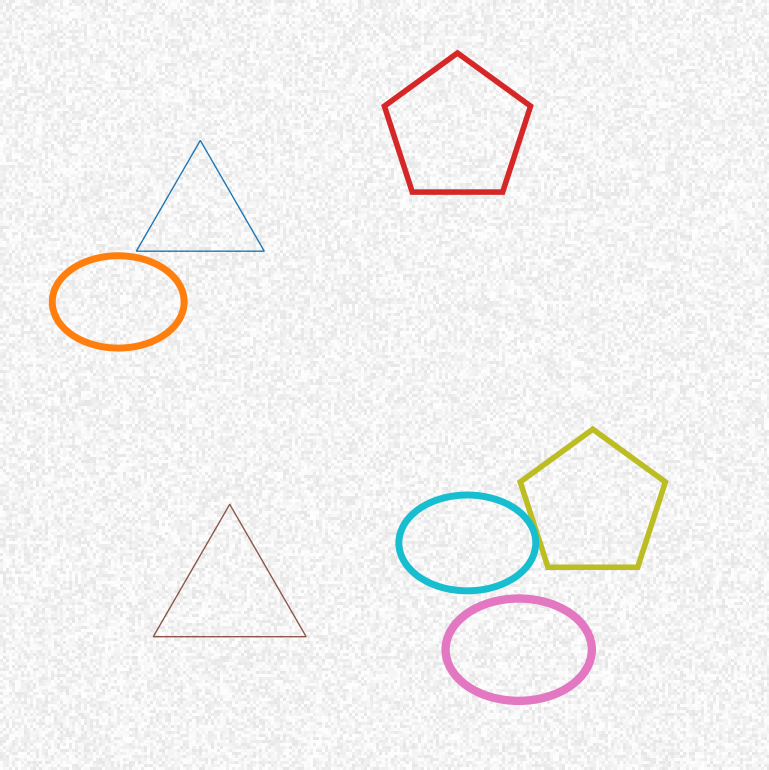[{"shape": "triangle", "thickness": 0.5, "radius": 0.48, "center": [0.26, 0.722]}, {"shape": "oval", "thickness": 2.5, "radius": 0.43, "center": [0.154, 0.608]}, {"shape": "pentagon", "thickness": 2, "radius": 0.5, "center": [0.594, 0.831]}, {"shape": "triangle", "thickness": 0.5, "radius": 0.57, "center": [0.298, 0.23]}, {"shape": "oval", "thickness": 3, "radius": 0.47, "center": [0.674, 0.156]}, {"shape": "pentagon", "thickness": 2, "radius": 0.5, "center": [0.77, 0.343]}, {"shape": "oval", "thickness": 2.5, "radius": 0.44, "center": [0.607, 0.295]}]